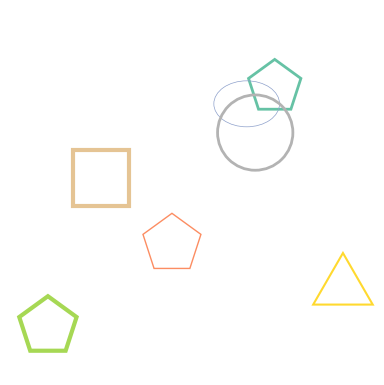[{"shape": "pentagon", "thickness": 2, "radius": 0.36, "center": [0.714, 0.774]}, {"shape": "pentagon", "thickness": 1, "radius": 0.4, "center": [0.447, 0.367]}, {"shape": "oval", "thickness": 0.5, "radius": 0.43, "center": [0.641, 0.73]}, {"shape": "pentagon", "thickness": 3, "radius": 0.39, "center": [0.124, 0.152]}, {"shape": "triangle", "thickness": 1.5, "radius": 0.45, "center": [0.891, 0.254]}, {"shape": "square", "thickness": 3, "radius": 0.36, "center": [0.262, 0.537]}, {"shape": "circle", "thickness": 2, "radius": 0.49, "center": [0.663, 0.656]}]